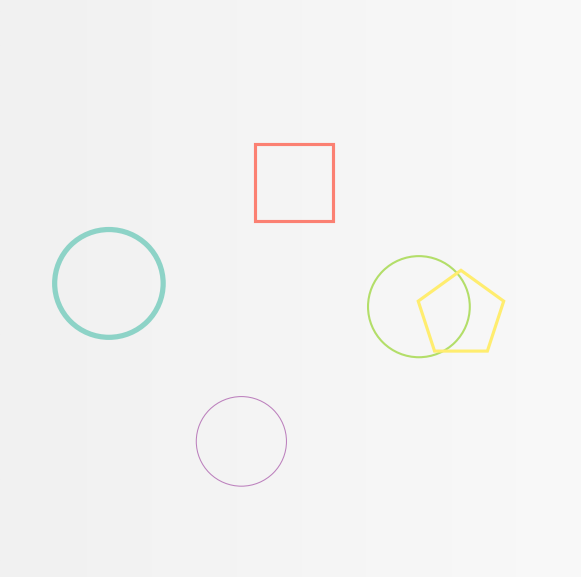[{"shape": "circle", "thickness": 2.5, "radius": 0.47, "center": [0.187, 0.508]}, {"shape": "square", "thickness": 1.5, "radius": 0.33, "center": [0.506, 0.683]}, {"shape": "circle", "thickness": 1, "radius": 0.44, "center": [0.721, 0.468]}, {"shape": "circle", "thickness": 0.5, "radius": 0.39, "center": [0.415, 0.235]}, {"shape": "pentagon", "thickness": 1.5, "radius": 0.39, "center": [0.793, 0.454]}]